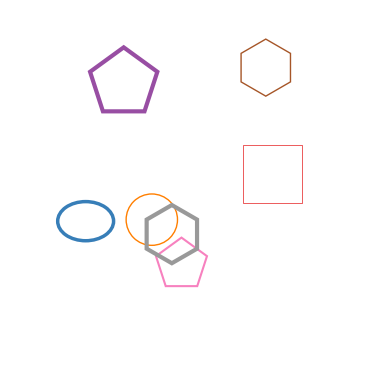[{"shape": "square", "thickness": 0.5, "radius": 0.38, "center": [0.708, 0.548]}, {"shape": "oval", "thickness": 2.5, "radius": 0.36, "center": [0.222, 0.426]}, {"shape": "pentagon", "thickness": 3, "radius": 0.46, "center": [0.321, 0.785]}, {"shape": "circle", "thickness": 1, "radius": 0.33, "center": [0.394, 0.429]}, {"shape": "hexagon", "thickness": 1, "radius": 0.37, "center": [0.69, 0.824]}, {"shape": "pentagon", "thickness": 1.5, "radius": 0.35, "center": [0.471, 0.313]}, {"shape": "hexagon", "thickness": 3, "radius": 0.38, "center": [0.446, 0.392]}]